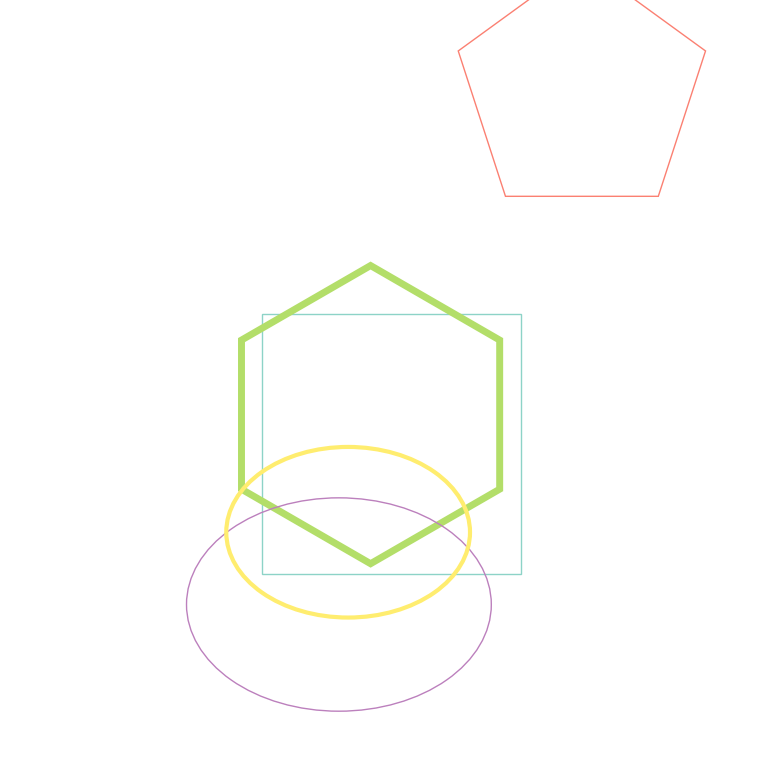[{"shape": "square", "thickness": 0.5, "radius": 0.84, "center": [0.508, 0.423]}, {"shape": "pentagon", "thickness": 0.5, "radius": 0.84, "center": [0.756, 0.882]}, {"shape": "hexagon", "thickness": 2.5, "radius": 0.97, "center": [0.481, 0.462]}, {"shape": "oval", "thickness": 0.5, "radius": 0.99, "center": [0.44, 0.215]}, {"shape": "oval", "thickness": 1.5, "radius": 0.79, "center": [0.452, 0.309]}]